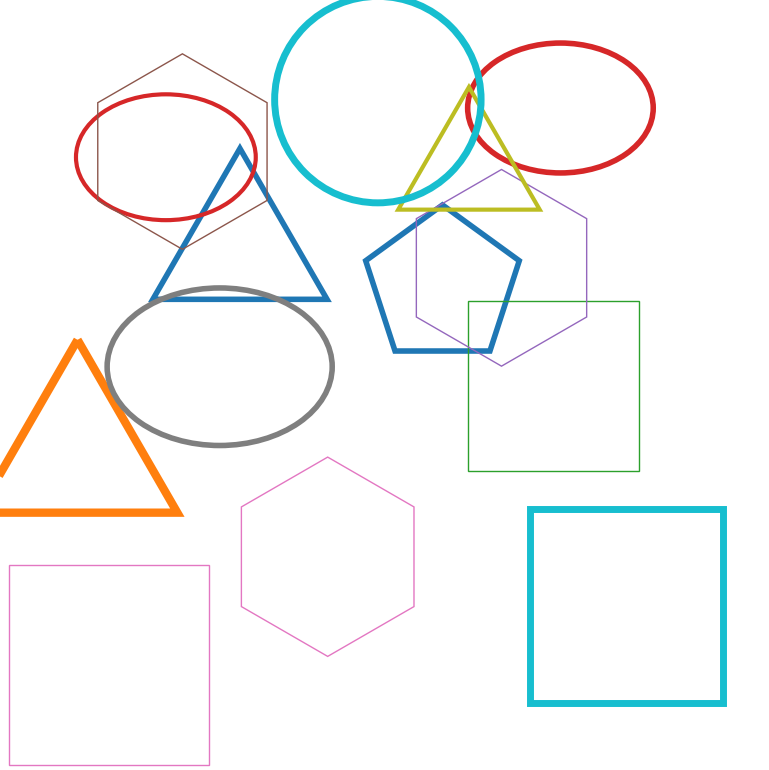[{"shape": "triangle", "thickness": 2, "radius": 0.65, "center": [0.312, 0.677]}, {"shape": "pentagon", "thickness": 2, "radius": 0.52, "center": [0.575, 0.629]}, {"shape": "triangle", "thickness": 3, "radius": 0.75, "center": [0.101, 0.409]}, {"shape": "square", "thickness": 0.5, "radius": 0.55, "center": [0.719, 0.498]}, {"shape": "oval", "thickness": 2, "radius": 0.6, "center": [0.728, 0.86]}, {"shape": "oval", "thickness": 1.5, "radius": 0.58, "center": [0.215, 0.796]}, {"shape": "hexagon", "thickness": 0.5, "radius": 0.64, "center": [0.651, 0.652]}, {"shape": "hexagon", "thickness": 0.5, "radius": 0.63, "center": [0.237, 0.803]}, {"shape": "hexagon", "thickness": 0.5, "radius": 0.65, "center": [0.426, 0.277]}, {"shape": "square", "thickness": 0.5, "radius": 0.65, "center": [0.141, 0.136]}, {"shape": "oval", "thickness": 2, "radius": 0.73, "center": [0.285, 0.524]}, {"shape": "triangle", "thickness": 1.5, "radius": 0.53, "center": [0.609, 0.781]}, {"shape": "square", "thickness": 2.5, "radius": 0.63, "center": [0.814, 0.213]}, {"shape": "circle", "thickness": 2.5, "radius": 0.67, "center": [0.491, 0.871]}]